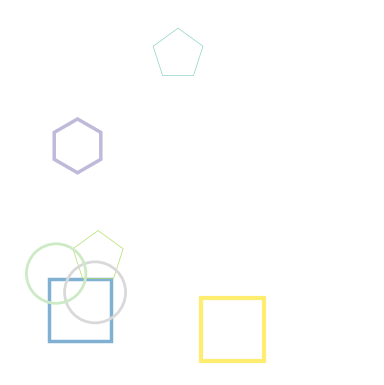[{"shape": "pentagon", "thickness": 0.5, "radius": 0.34, "center": [0.462, 0.859]}, {"shape": "hexagon", "thickness": 2.5, "radius": 0.35, "center": [0.201, 0.621]}, {"shape": "square", "thickness": 2.5, "radius": 0.4, "center": [0.207, 0.195]}, {"shape": "pentagon", "thickness": 0.5, "radius": 0.34, "center": [0.255, 0.333]}, {"shape": "circle", "thickness": 2, "radius": 0.4, "center": [0.247, 0.241]}, {"shape": "circle", "thickness": 2, "radius": 0.39, "center": [0.146, 0.289]}, {"shape": "square", "thickness": 3, "radius": 0.41, "center": [0.603, 0.143]}]